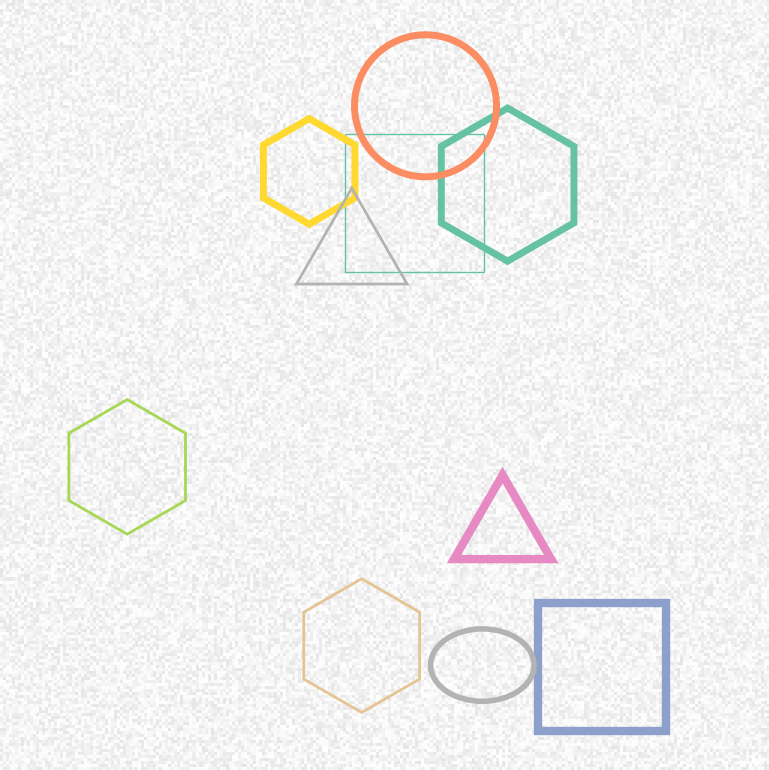[{"shape": "square", "thickness": 0.5, "radius": 0.45, "center": [0.539, 0.736]}, {"shape": "hexagon", "thickness": 2.5, "radius": 0.5, "center": [0.659, 0.76]}, {"shape": "circle", "thickness": 2.5, "radius": 0.46, "center": [0.553, 0.863]}, {"shape": "square", "thickness": 3, "radius": 0.41, "center": [0.782, 0.134]}, {"shape": "triangle", "thickness": 3, "radius": 0.36, "center": [0.653, 0.31]}, {"shape": "hexagon", "thickness": 1, "radius": 0.44, "center": [0.165, 0.394]}, {"shape": "hexagon", "thickness": 2.5, "radius": 0.34, "center": [0.402, 0.777]}, {"shape": "hexagon", "thickness": 1, "radius": 0.43, "center": [0.47, 0.162]}, {"shape": "oval", "thickness": 2, "radius": 0.34, "center": [0.626, 0.136]}, {"shape": "triangle", "thickness": 1, "radius": 0.42, "center": [0.457, 0.673]}]